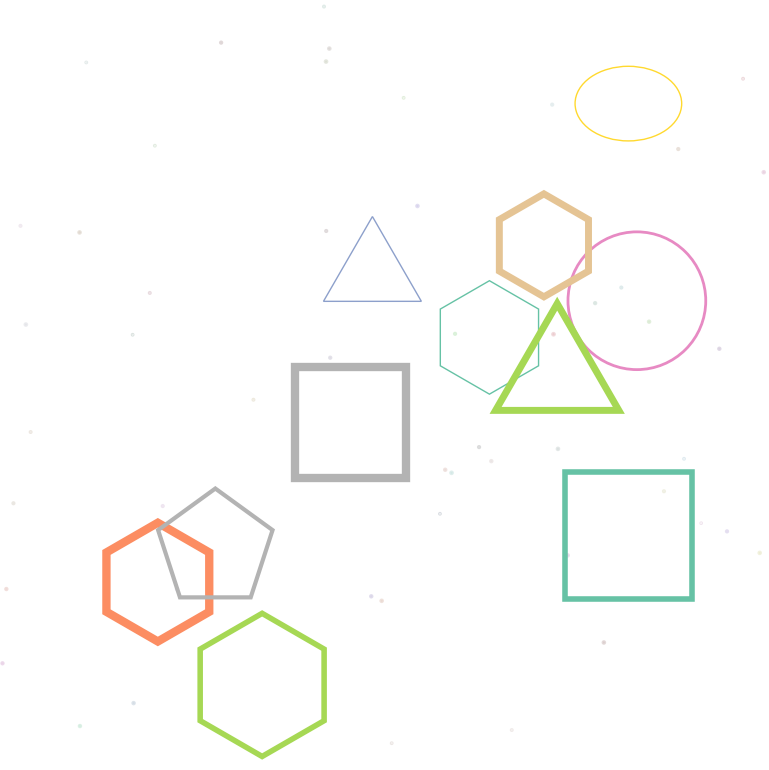[{"shape": "hexagon", "thickness": 0.5, "radius": 0.37, "center": [0.636, 0.562]}, {"shape": "square", "thickness": 2, "radius": 0.41, "center": [0.816, 0.305]}, {"shape": "hexagon", "thickness": 3, "radius": 0.39, "center": [0.205, 0.244]}, {"shape": "triangle", "thickness": 0.5, "radius": 0.37, "center": [0.484, 0.645]}, {"shape": "circle", "thickness": 1, "radius": 0.45, "center": [0.827, 0.609]}, {"shape": "triangle", "thickness": 2.5, "radius": 0.46, "center": [0.724, 0.513]}, {"shape": "hexagon", "thickness": 2, "radius": 0.46, "center": [0.34, 0.111]}, {"shape": "oval", "thickness": 0.5, "radius": 0.35, "center": [0.816, 0.865]}, {"shape": "hexagon", "thickness": 2.5, "radius": 0.33, "center": [0.706, 0.681]}, {"shape": "square", "thickness": 3, "radius": 0.36, "center": [0.455, 0.452]}, {"shape": "pentagon", "thickness": 1.5, "radius": 0.39, "center": [0.28, 0.287]}]